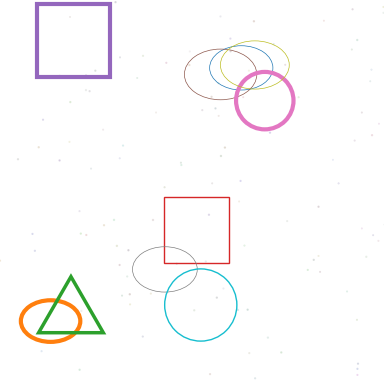[{"shape": "oval", "thickness": 0.5, "radius": 0.41, "center": [0.627, 0.824]}, {"shape": "oval", "thickness": 3, "radius": 0.39, "center": [0.131, 0.166]}, {"shape": "triangle", "thickness": 2.5, "radius": 0.49, "center": [0.184, 0.184]}, {"shape": "square", "thickness": 1, "radius": 0.42, "center": [0.51, 0.403]}, {"shape": "square", "thickness": 3, "radius": 0.47, "center": [0.192, 0.895]}, {"shape": "oval", "thickness": 0.5, "radius": 0.47, "center": [0.573, 0.807]}, {"shape": "circle", "thickness": 3, "radius": 0.37, "center": [0.688, 0.739]}, {"shape": "oval", "thickness": 0.5, "radius": 0.42, "center": [0.428, 0.3]}, {"shape": "oval", "thickness": 0.5, "radius": 0.45, "center": [0.662, 0.831]}, {"shape": "circle", "thickness": 1, "radius": 0.47, "center": [0.521, 0.208]}]